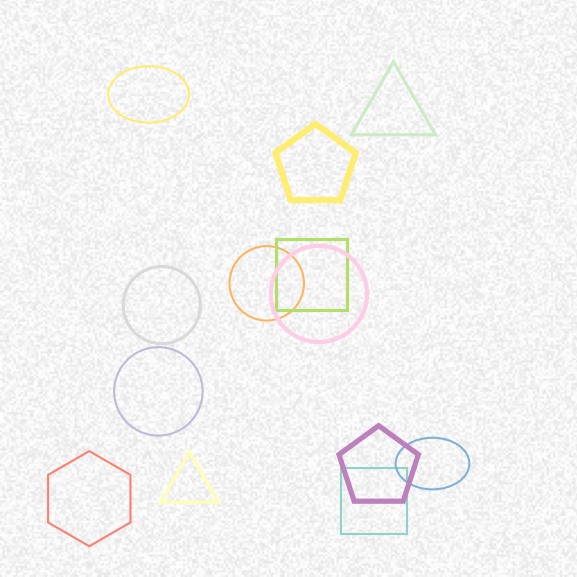[{"shape": "square", "thickness": 1, "radius": 0.29, "center": [0.648, 0.132]}, {"shape": "triangle", "thickness": 1.5, "radius": 0.29, "center": [0.328, 0.158]}, {"shape": "circle", "thickness": 1, "radius": 0.38, "center": [0.274, 0.321]}, {"shape": "hexagon", "thickness": 1, "radius": 0.41, "center": [0.155, 0.136]}, {"shape": "oval", "thickness": 1, "radius": 0.32, "center": [0.749, 0.196]}, {"shape": "circle", "thickness": 1, "radius": 0.32, "center": [0.462, 0.509]}, {"shape": "square", "thickness": 1.5, "radius": 0.3, "center": [0.539, 0.524]}, {"shape": "circle", "thickness": 2, "radius": 0.42, "center": [0.552, 0.49]}, {"shape": "circle", "thickness": 1.5, "radius": 0.33, "center": [0.28, 0.471]}, {"shape": "pentagon", "thickness": 2.5, "radius": 0.36, "center": [0.656, 0.19]}, {"shape": "triangle", "thickness": 1.5, "radius": 0.42, "center": [0.681, 0.808]}, {"shape": "oval", "thickness": 1, "radius": 0.35, "center": [0.257, 0.836]}, {"shape": "pentagon", "thickness": 3, "radius": 0.37, "center": [0.546, 0.712]}]